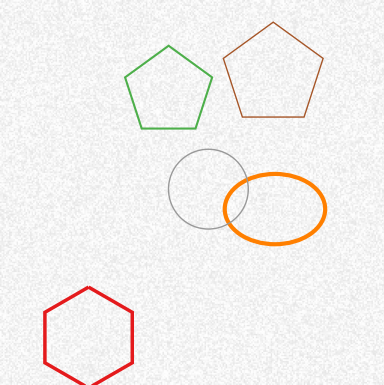[{"shape": "hexagon", "thickness": 2.5, "radius": 0.66, "center": [0.23, 0.123]}, {"shape": "pentagon", "thickness": 1.5, "radius": 0.59, "center": [0.438, 0.762]}, {"shape": "oval", "thickness": 3, "radius": 0.65, "center": [0.714, 0.457]}, {"shape": "pentagon", "thickness": 1, "radius": 0.68, "center": [0.71, 0.806]}, {"shape": "circle", "thickness": 1, "radius": 0.52, "center": [0.541, 0.509]}]